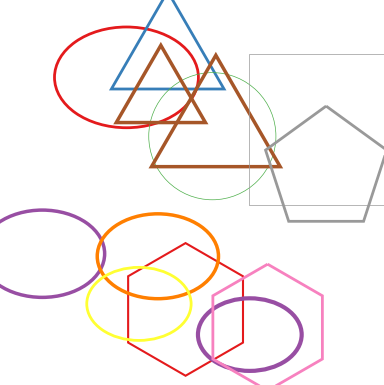[{"shape": "hexagon", "thickness": 1.5, "radius": 0.86, "center": [0.482, 0.196]}, {"shape": "oval", "thickness": 2, "radius": 0.93, "center": [0.328, 0.799]}, {"shape": "triangle", "thickness": 2, "radius": 0.84, "center": [0.436, 0.853]}, {"shape": "circle", "thickness": 0.5, "radius": 0.83, "center": [0.552, 0.646]}, {"shape": "oval", "thickness": 3, "radius": 0.67, "center": [0.649, 0.131]}, {"shape": "oval", "thickness": 2.5, "radius": 0.81, "center": [0.11, 0.341]}, {"shape": "oval", "thickness": 2.5, "radius": 0.79, "center": [0.41, 0.334]}, {"shape": "oval", "thickness": 2, "radius": 0.68, "center": [0.361, 0.211]}, {"shape": "triangle", "thickness": 2.5, "radius": 0.96, "center": [0.561, 0.664]}, {"shape": "triangle", "thickness": 2.5, "radius": 0.67, "center": [0.418, 0.749]}, {"shape": "hexagon", "thickness": 2, "radius": 0.82, "center": [0.695, 0.15]}, {"shape": "square", "thickness": 0.5, "radius": 0.98, "center": [0.843, 0.663]}, {"shape": "pentagon", "thickness": 2, "radius": 0.83, "center": [0.847, 0.559]}]